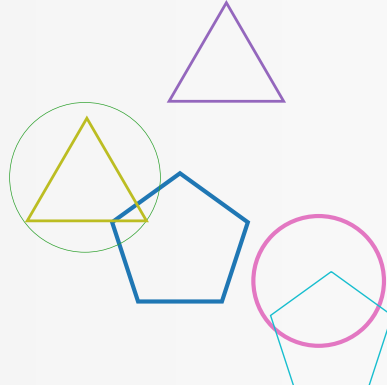[{"shape": "pentagon", "thickness": 3, "radius": 0.92, "center": [0.464, 0.366]}, {"shape": "circle", "thickness": 0.5, "radius": 0.97, "center": [0.219, 0.539]}, {"shape": "triangle", "thickness": 2, "radius": 0.85, "center": [0.584, 0.822]}, {"shape": "circle", "thickness": 3, "radius": 0.84, "center": [0.822, 0.27]}, {"shape": "triangle", "thickness": 2, "radius": 0.89, "center": [0.224, 0.515]}, {"shape": "pentagon", "thickness": 1, "radius": 0.82, "center": [0.855, 0.13]}]